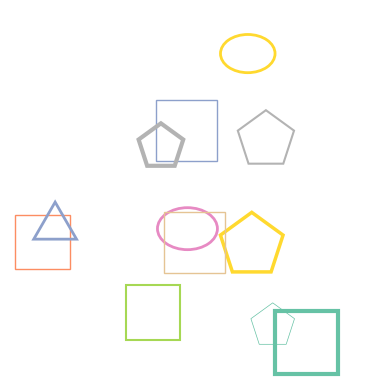[{"shape": "pentagon", "thickness": 0.5, "radius": 0.3, "center": [0.708, 0.154]}, {"shape": "square", "thickness": 3, "radius": 0.41, "center": [0.797, 0.111]}, {"shape": "square", "thickness": 1, "radius": 0.35, "center": [0.111, 0.371]}, {"shape": "triangle", "thickness": 2, "radius": 0.32, "center": [0.143, 0.411]}, {"shape": "square", "thickness": 1, "radius": 0.4, "center": [0.484, 0.662]}, {"shape": "oval", "thickness": 2, "radius": 0.39, "center": [0.487, 0.406]}, {"shape": "square", "thickness": 1.5, "radius": 0.35, "center": [0.397, 0.189]}, {"shape": "pentagon", "thickness": 2.5, "radius": 0.43, "center": [0.654, 0.363]}, {"shape": "oval", "thickness": 2, "radius": 0.35, "center": [0.644, 0.861]}, {"shape": "square", "thickness": 1, "radius": 0.4, "center": [0.505, 0.371]}, {"shape": "pentagon", "thickness": 3, "radius": 0.3, "center": [0.418, 0.619]}, {"shape": "pentagon", "thickness": 1.5, "radius": 0.38, "center": [0.691, 0.637]}]